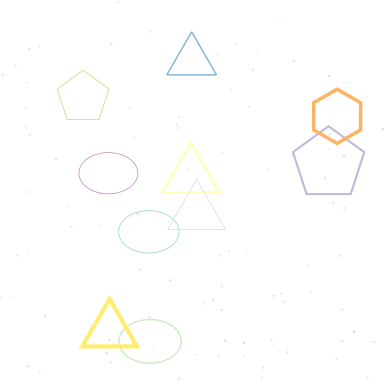[{"shape": "oval", "thickness": 0.5, "radius": 0.39, "center": [0.387, 0.398]}, {"shape": "triangle", "thickness": 1.5, "radius": 0.43, "center": [0.496, 0.543]}, {"shape": "pentagon", "thickness": 1.5, "radius": 0.49, "center": [0.854, 0.575]}, {"shape": "triangle", "thickness": 1, "radius": 0.37, "center": [0.498, 0.843]}, {"shape": "hexagon", "thickness": 2.5, "radius": 0.35, "center": [0.876, 0.698]}, {"shape": "pentagon", "thickness": 0.5, "radius": 0.35, "center": [0.216, 0.747]}, {"shape": "triangle", "thickness": 0.5, "radius": 0.43, "center": [0.511, 0.447]}, {"shape": "oval", "thickness": 0.5, "radius": 0.38, "center": [0.282, 0.55]}, {"shape": "oval", "thickness": 1, "radius": 0.4, "center": [0.39, 0.113]}, {"shape": "triangle", "thickness": 3, "radius": 0.41, "center": [0.285, 0.141]}]